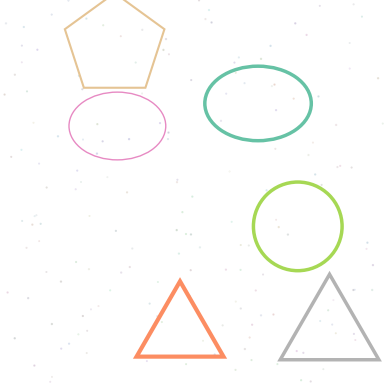[{"shape": "oval", "thickness": 2.5, "radius": 0.69, "center": [0.67, 0.731]}, {"shape": "triangle", "thickness": 3, "radius": 0.65, "center": [0.468, 0.139]}, {"shape": "oval", "thickness": 1, "radius": 0.63, "center": [0.305, 0.673]}, {"shape": "circle", "thickness": 2.5, "radius": 0.58, "center": [0.773, 0.412]}, {"shape": "pentagon", "thickness": 1.5, "radius": 0.68, "center": [0.298, 0.882]}, {"shape": "triangle", "thickness": 2.5, "radius": 0.74, "center": [0.856, 0.14]}]